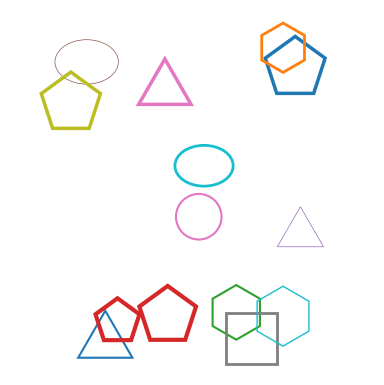[{"shape": "triangle", "thickness": 1.5, "radius": 0.41, "center": [0.273, 0.112]}, {"shape": "pentagon", "thickness": 2.5, "radius": 0.41, "center": [0.767, 0.824]}, {"shape": "hexagon", "thickness": 2, "radius": 0.32, "center": [0.735, 0.876]}, {"shape": "hexagon", "thickness": 1.5, "radius": 0.35, "center": [0.614, 0.189]}, {"shape": "pentagon", "thickness": 3, "radius": 0.39, "center": [0.436, 0.18]}, {"shape": "pentagon", "thickness": 3, "radius": 0.3, "center": [0.305, 0.165]}, {"shape": "triangle", "thickness": 0.5, "radius": 0.35, "center": [0.78, 0.394]}, {"shape": "oval", "thickness": 0.5, "radius": 0.41, "center": [0.225, 0.839]}, {"shape": "circle", "thickness": 1.5, "radius": 0.3, "center": [0.516, 0.437]}, {"shape": "triangle", "thickness": 2.5, "radius": 0.39, "center": [0.428, 0.768]}, {"shape": "square", "thickness": 2, "radius": 0.34, "center": [0.653, 0.121]}, {"shape": "pentagon", "thickness": 2.5, "radius": 0.4, "center": [0.184, 0.732]}, {"shape": "hexagon", "thickness": 1, "radius": 0.39, "center": [0.735, 0.179]}, {"shape": "oval", "thickness": 2, "radius": 0.38, "center": [0.53, 0.569]}]